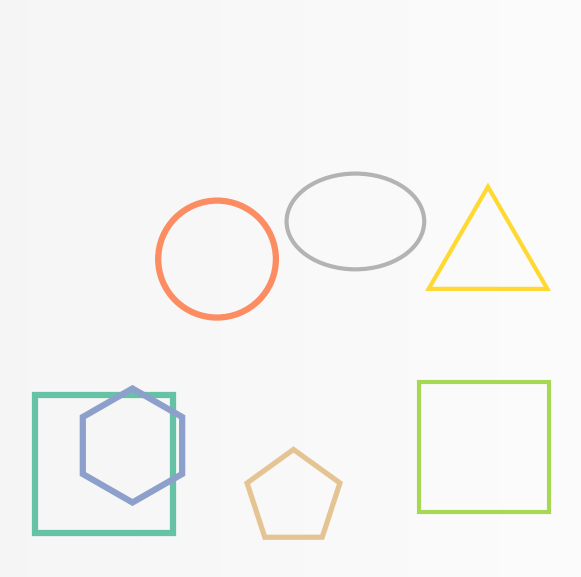[{"shape": "square", "thickness": 3, "radius": 0.6, "center": [0.179, 0.196]}, {"shape": "circle", "thickness": 3, "radius": 0.51, "center": [0.373, 0.551]}, {"shape": "hexagon", "thickness": 3, "radius": 0.49, "center": [0.228, 0.228]}, {"shape": "square", "thickness": 2, "radius": 0.56, "center": [0.832, 0.225]}, {"shape": "triangle", "thickness": 2, "radius": 0.59, "center": [0.84, 0.558]}, {"shape": "pentagon", "thickness": 2.5, "radius": 0.42, "center": [0.505, 0.137]}, {"shape": "oval", "thickness": 2, "radius": 0.59, "center": [0.611, 0.616]}]